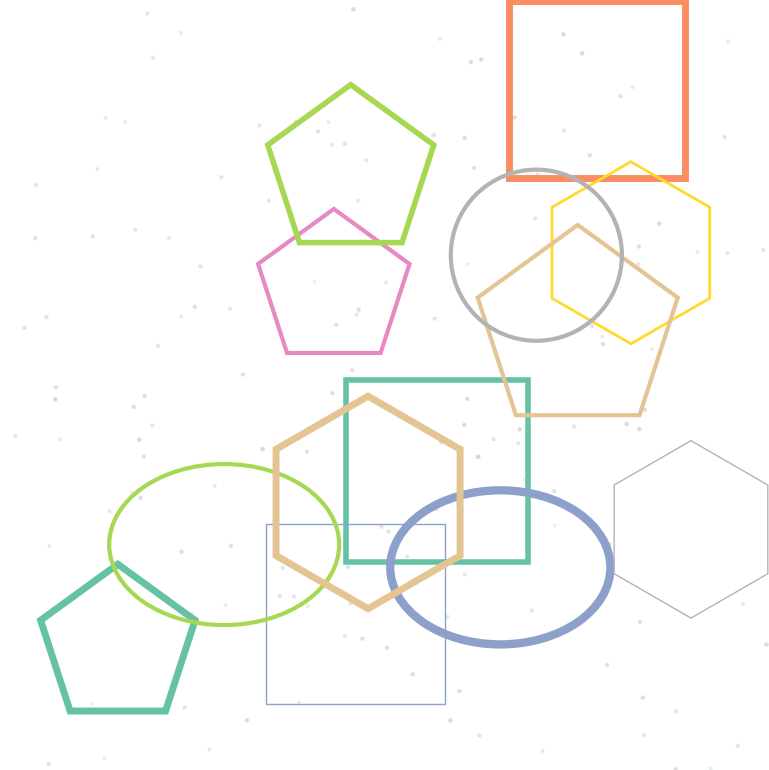[{"shape": "pentagon", "thickness": 2.5, "radius": 0.53, "center": [0.153, 0.162]}, {"shape": "square", "thickness": 2, "radius": 0.59, "center": [0.568, 0.388]}, {"shape": "square", "thickness": 2.5, "radius": 0.57, "center": [0.775, 0.884]}, {"shape": "oval", "thickness": 3, "radius": 0.71, "center": [0.65, 0.263]}, {"shape": "square", "thickness": 0.5, "radius": 0.58, "center": [0.462, 0.203]}, {"shape": "pentagon", "thickness": 1.5, "radius": 0.52, "center": [0.434, 0.625]}, {"shape": "oval", "thickness": 1.5, "radius": 0.75, "center": [0.291, 0.293]}, {"shape": "pentagon", "thickness": 2, "radius": 0.57, "center": [0.456, 0.777]}, {"shape": "hexagon", "thickness": 1, "radius": 0.59, "center": [0.819, 0.672]}, {"shape": "hexagon", "thickness": 2.5, "radius": 0.69, "center": [0.478, 0.347]}, {"shape": "pentagon", "thickness": 1.5, "radius": 0.68, "center": [0.75, 0.571]}, {"shape": "hexagon", "thickness": 0.5, "radius": 0.58, "center": [0.897, 0.312]}, {"shape": "circle", "thickness": 1.5, "radius": 0.56, "center": [0.697, 0.669]}]